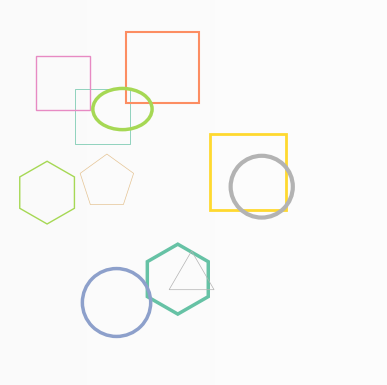[{"shape": "hexagon", "thickness": 2.5, "radius": 0.45, "center": [0.459, 0.275]}, {"shape": "square", "thickness": 0.5, "radius": 0.35, "center": [0.265, 0.698]}, {"shape": "square", "thickness": 1.5, "radius": 0.47, "center": [0.419, 0.825]}, {"shape": "circle", "thickness": 2.5, "radius": 0.44, "center": [0.301, 0.214]}, {"shape": "square", "thickness": 1, "radius": 0.35, "center": [0.163, 0.784]}, {"shape": "hexagon", "thickness": 1, "radius": 0.41, "center": [0.122, 0.5]}, {"shape": "oval", "thickness": 2.5, "radius": 0.38, "center": [0.316, 0.717]}, {"shape": "square", "thickness": 2, "radius": 0.49, "center": [0.641, 0.554]}, {"shape": "pentagon", "thickness": 0.5, "radius": 0.36, "center": [0.276, 0.527]}, {"shape": "circle", "thickness": 3, "radius": 0.4, "center": [0.675, 0.515]}, {"shape": "triangle", "thickness": 0.5, "radius": 0.33, "center": [0.494, 0.281]}]